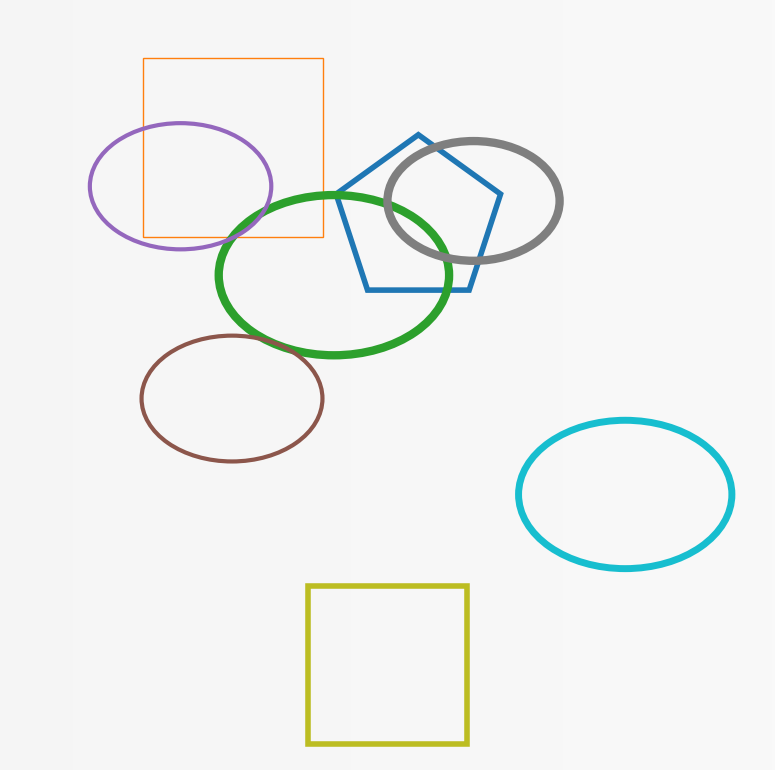[{"shape": "pentagon", "thickness": 2, "radius": 0.56, "center": [0.54, 0.713]}, {"shape": "square", "thickness": 0.5, "radius": 0.58, "center": [0.3, 0.809]}, {"shape": "oval", "thickness": 3, "radius": 0.74, "center": [0.431, 0.643]}, {"shape": "oval", "thickness": 1.5, "radius": 0.59, "center": [0.233, 0.758]}, {"shape": "oval", "thickness": 1.5, "radius": 0.58, "center": [0.299, 0.482]}, {"shape": "oval", "thickness": 3, "radius": 0.56, "center": [0.611, 0.739]}, {"shape": "square", "thickness": 2, "radius": 0.51, "center": [0.501, 0.136]}, {"shape": "oval", "thickness": 2.5, "radius": 0.69, "center": [0.807, 0.358]}]